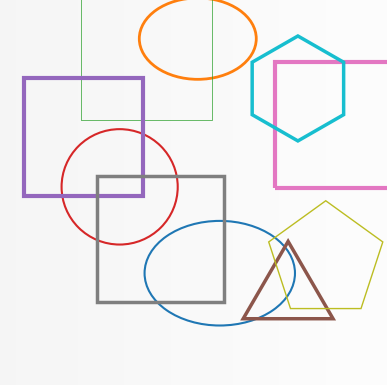[{"shape": "oval", "thickness": 1.5, "radius": 0.97, "center": [0.567, 0.29]}, {"shape": "oval", "thickness": 2, "radius": 0.75, "center": [0.51, 0.9]}, {"shape": "square", "thickness": 0.5, "radius": 0.84, "center": [0.379, 0.857]}, {"shape": "circle", "thickness": 1.5, "radius": 0.75, "center": [0.309, 0.515]}, {"shape": "square", "thickness": 3, "radius": 0.77, "center": [0.214, 0.644]}, {"shape": "triangle", "thickness": 2.5, "radius": 0.67, "center": [0.744, 0.239]}, {"shape": "square", "thickness": 3, "radius": 0.81, "center": [0.874, 0.676]}, {"shape": "square", "thickness": 2.5, "radius": 0.82, "center": [0.414, 0.379]}, {"shape": "pentagon", "thickness": 1, "radius": 0.77, "center": [0.841, 0.324]}, {"shape": "hexagon", "thickness": 2.5, "radius": 0.68, "center": [0.769, 0.77]}]